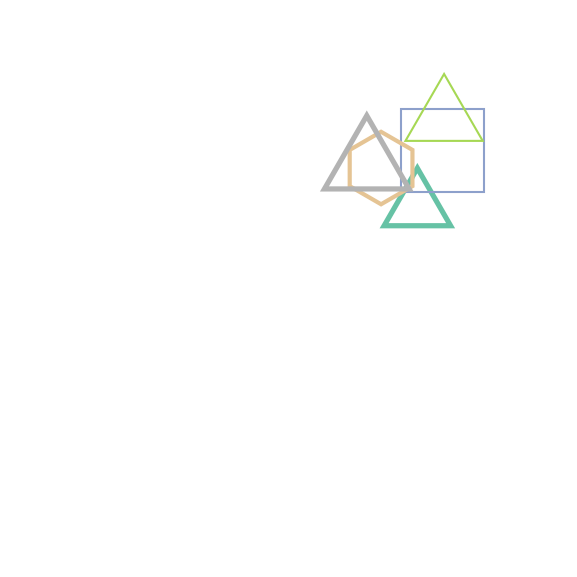[{"shape": "triangle", "thickness": 2.5, "radius": 0.33, "center": [0.723, 0.641]}, {"shape": "square", "thickness": 1, "radius": 0.36, "center": [0.767, 0.738]}, {"shape": "triangle", "thickness": 1, "radius": 0.39, "center": [0.769, 0.794]}, {"shape": "hexagon", "thickness": 2, "radius": 0.31, "center": [0.66, 0.708]}, {"shape": "triangle", "thickness": 2.5, "radius": 0.42, "center": [0.635, 0.714]}]